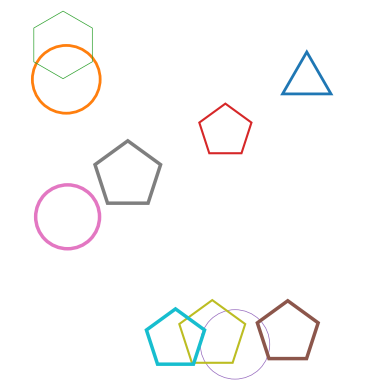[{"shape": "triangle", "thickness": 2, "radius": 0.36, "center": [0.797, 0.792]}, {"shape": "circle", "thickness": 2, "radius": 0.44, "center": [0.172, 0.794]}, {"shape": "hexagon", "thickness": 0.5, "radius": 0.44, "center": [0.164, 0.883]}, {"shape": "pentagon", "thickness": 1.5, "radius": 0.36, "center": [0.585, 0.66]}, {"shape": "circle", "thickness": 0.5, "radius": 0.45, "center": [0.61, 0.105]}, {"shape": "pentagon", "thickness": 2.5, "radius": 0.42, "center": [0.747, 0.136]}, {"shape": "circle", "thickness": 2.5, "radius": 0.41, "center": [0.176, 0.437]}, {"shape": "pentagon", "thickness": 2.5, "radius": 0.45, "center": [0.332, 0.545]}, {"shape": "pentagon", "thickness": 1.5, "radius": 0.45, "center": [0.551, 0.131]}, {"shape": "pentagon", "thickness": 2.5, "radius": 0.4, "center": [0.456, 0.118]}]